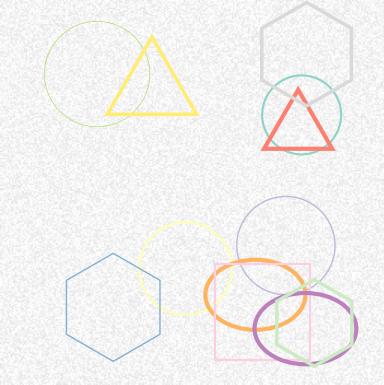[{"shape": "circle", "thickness": 1.5, "radius": 0.51, "center": [0.783, 0.702]}, {"shape": "circle", "thickness": 1.5, "radius": 0.6, "center": [0.482, 0.303]}, {"shape": "circle", "thickness": 1, "radius": 0.64, "center": [0.743, 0.362]}, {"shape": "triangle", "thickness": 3, "radius": 0.51, "center": [0.774, 0.665]}, {"shape": "hexagon", "thickness": 1, "radius": 0.7, "center": [0.294, 0.202]}, {"shape": "oval", "thickness": 3, "radius": 0.65, "center": [0.663, 0.234]}, {"shape": "circle", "thickness": 0.5, "radius": 0.68, "center": [0.252, 0.808]}, {"shape": "square", "thickness": 1.5, "radius": 0.62, "center": [0.681, 0.19]}, {"shape": "hexagon", "thickness": 2.5, "radius": 0.67, "center": [0.796, 0.859]}, {"shape": "oval", "thickness": 3, "radius": 0.66, "center": [0.793, 0.146]}, {"shape": "hexagon", "thickness": 2.5, "radius": 0.56, "center": [0.817, 0.161]}, {"shape": "triangle", "thickness": 2.5, "radius": 0.67, "center": [0.395, 0.77]}]